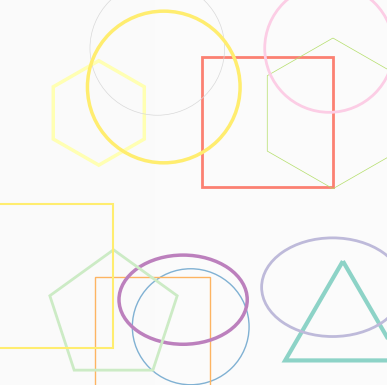[{"shape": "triangle", "thickness": 3, "radius": 0.86, "center": [0.885, 0.15]}, {"shape": "hexagon", "thickness": 2.5, "radius": 0.68, "center": [0.255, 0.707]}, {"shape": "oval", "thickness": 2, "radius": 0.92, "center": [0.858, 0.254]}, {"shape": "square", "thickness": 2, "radius": 0.85, "center": [0.691, 0.683]}, {"shape": "circle", "thickness": 1, "radius": 0.75, "center": [0.492, 0.151]}, {"shape": "square", "thickness": 1, "radius": 0.74, "center": [0.394, 0.134]}, {"shape": "hexagon", "thickness": 0.5, "radius": 0.98, "center": [0.859, 0.705]}, {"shape": "circle", "thickness": 2, "radius": 0.83, "center": [0.849, 0.875]}, {"shape": "circle", "thickness": 0.5, "radius": 0.87, "center": [0.406, 0.874]}, {"shape": "oval", "thickness": 2.5, "radius": 0.83, "center": [0.473, 0.222]}, {"shape": "pentagon", "thickness": 2, "radius": 0.86, "center": [0.293, 0.178]}, {"shape": "square", "thickness": 1.5, "radius": 0.94, "center": [0.104, 0.284]}, {"shape": "circle", "thickness": 2.5, "radius": 0.98, "center": [0.423, 0.774]}]